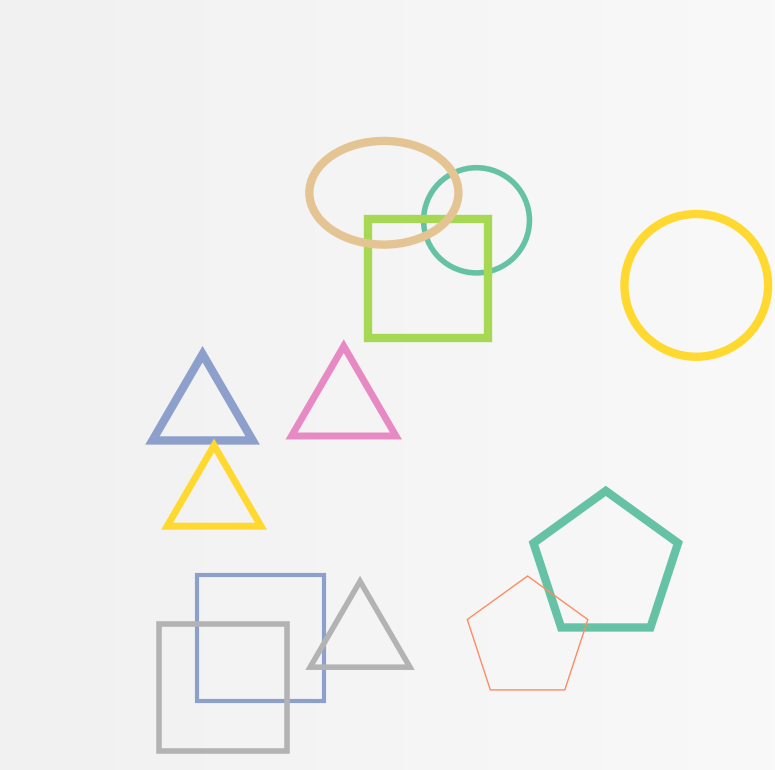[{"shape": "pentagon", "thickness": 3, "radius": 0.49, "center": [0.782, 0.264]}, {"shape": "circle", "thickness": 2, "radius": 0.34, "center": [0.615, 0.714]}, {"shape": "pentagon", "thickness": 0.5, "radius": 0.41, "center": [0.681, 0.17]}, {"shape": "square", "thickness": 1.5, "radius": 0.41, "center": [0.337, 0.172]}, {"shape": "triangle", "thickness": 3, "radius": 0.37, "center": [0.261, 0.465]}, {"shape": "triangle", "thickness": 2.5, "radius": 0.39, "center": [0.444, 0.473]}, {"shape": "square", "thickness": 3, "radius": 0.39, "center": [0.553, 0.639]}, {"shape": "triangle", "thickness": 2.5, "radius": 0.35, "center": [0.276, 0.352]}, {"shape": "circle", "thickness": 3, "radius": 0.46, "center": [0.898, 0.629]}, {"shape": "oval", "thickness": 3, "radius": 0.48, "center": [0.495, 0.75]}, {"shape": "triangle", "thickness": 2, "radius": 0.37, "center": [0.465, 0.171]}, {"shape": "square", "thickness": 2, "radius": 0.41, "center": [0.287, 0.107]}]